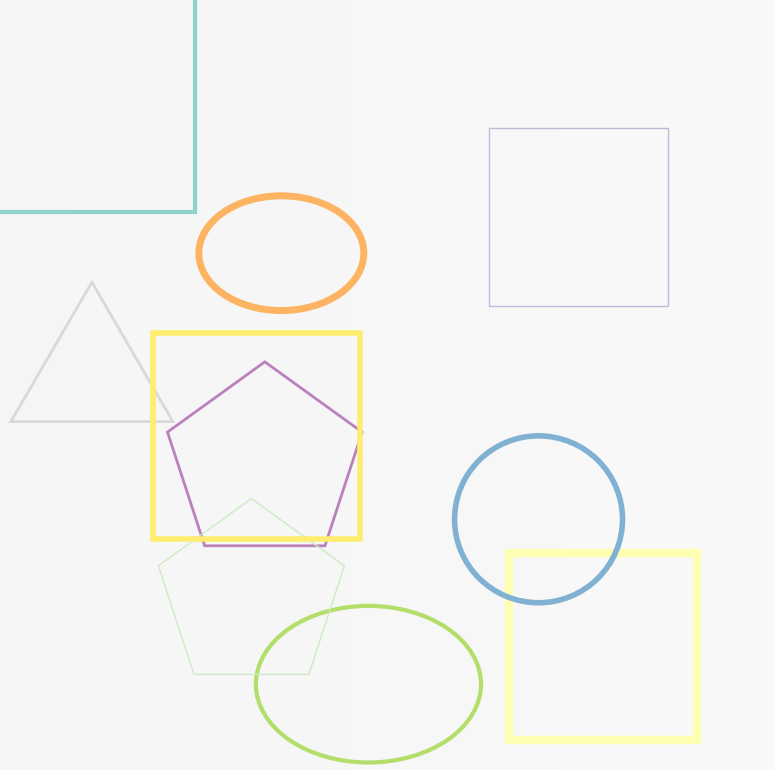[{"shape": "square", "thickness": 1.5, "radius": 0.74, "center": [0.103, 0.873]}, {"shape": "square", "thickness": 3, "radius": 0.61, "center": [0.778, 0.16]}, {"shape": "square", "thickness": 0.5, "radius": 0.58, "center": [0.747, 0.718]}, {"shape": "circle", "thickness": 2, "radius": 0.54, "center": [0.695, 0.326]}, {"shape": "oval", "thickness": 2.5, "radius": 0.53, "center": [0.363, 0.671]}, {"shape": "oval", "thickness": 1.5, "radius": 0.73, "center": [0.475, 0.111]}, {"shape": "triangle", "thickness": 1, "radius": 0.6, "center": [0.119, 0.513]}, {"shape": "pentagon", "thickness": 1, "radius": 0.66, "center": [0.342, 0.398]}, {"shape": "pentagon", "thickness": 0.5, "radius": 0.63, "center": [0.324, 0.226]}, {"shape": "square", "thickness": 2, "radius": 0.67, "center": [0.331, 0.433]}]